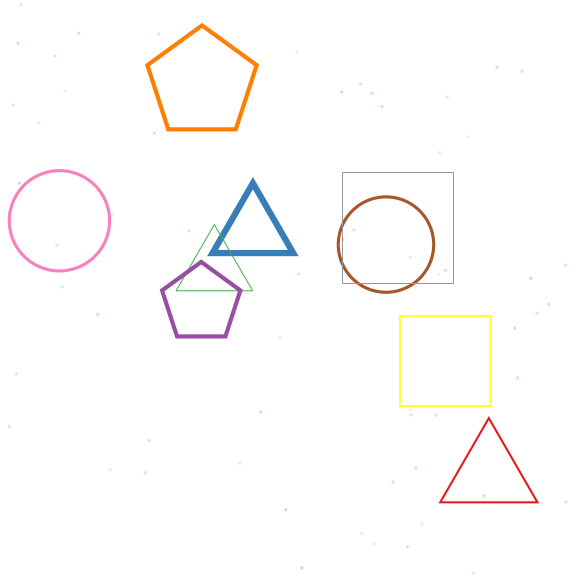[{"shape": "triangle", "thickness": 1, "radius": 0.49, "center": [0.846, 0.178]}, {"shape": "triangle", "thickness": 3, "radius": 0.4, "center": [0.438, 0.601]}, {"shape": "triangle", "thickness": 0.5, "radius": 0.38, "center": [0.371, 0.534]}, {"shape": "pentagon", "thickness": 2, "radius": 0.36, "center": [0.348, 0.474]}, {"shape": "pentagon", "thickness": 2, "radius": 0.5, "center": [0.35, 0.856]}, {"shape": "square", "thickness": 1, "radius": 0.39, "center": [0.771, 0.374]}, {"shape": "circle", "thickness": 1.5, "radius": 0.41, "center": [0.668, 0.576]}, {"shape": "circle", "thickness": 1.5, "radius": 0.43, "center": [0.103, 0.617]}, {"shape": "square", "thickness": 0.5, "radius": 0.48, "center": [0.688, 0.606]}]